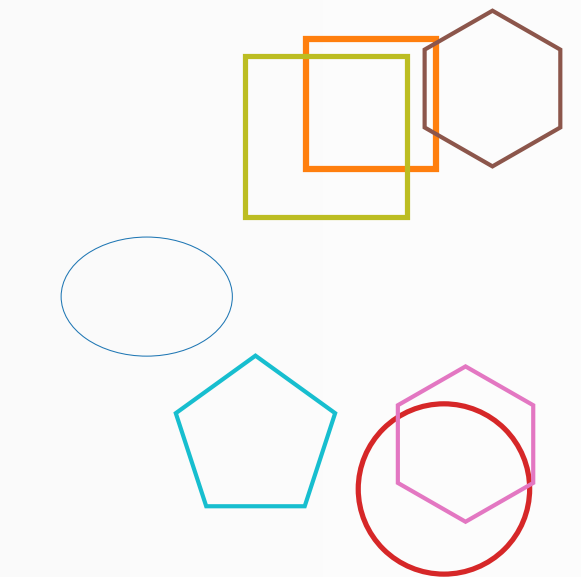[{"shape": "oval", "thickness": 0.5, "radius": 0.74, "center": [0.252, 0.486]}, {"shape": "square", "thickness": 3, "radius": 0.56, "center": [0.638, 0.819]}, {"shape": "circle", "thickness": 2.5, "radius": 0.74, "center": [0.764, 0.152]}, {"shape": "hexagon", "thickness": 2, "radius": 0.67, "center": [0.847, 0.846]}, {"shape": "hexagon", "thickness": 2, "radius": 0.67, "center": [0.801, 0.23]}, {"shape": "square", "thickness": 2.5, "radius": 0.7, "center": [0.562, 0.763]}, {"shape": "pentagon", "thickness": 2, "radius": 0.72, "center": [0.44, 0.239]}]